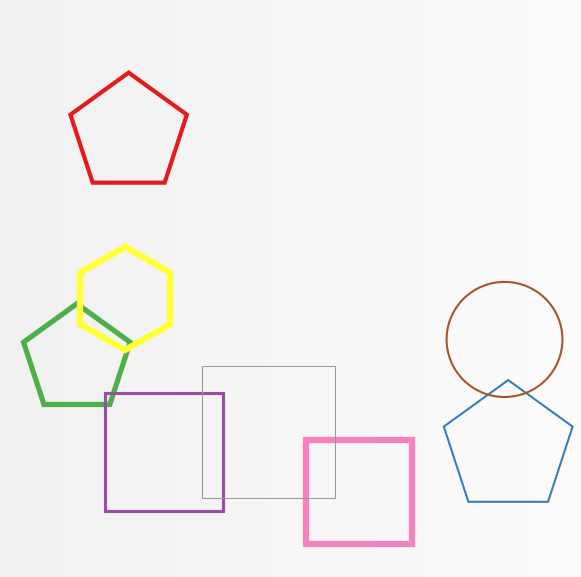[{"shape": "pentagon", "thickness": 2, "radius": 0.53, "center": [0.221, 0.768]}, {"shape": "pentagon", "thickness": 1, "radius": 0.58, "center": [0.874, 0.224]}, {"shape": "pentagon", "thickness": 2.5, "radius": 0.48, "center": [0.132, 0.377]}, {"shape": "square", "thickness": 1.5, "radius": 0.51, "center": [0.282, 0.217]}, {"shape": "hexagon", "thickness": 3, "radius": 0.45, "center": [0.215, 0.482]}, {"shape": "circle", "thickness": 1, "radius": 0.5, "center": [0.868, 0.411]}, {"shape": "square", "thickness": 3, "radius": 0.45, "center": [0.618, 0.147]}, {"shape": "square", "thickness": 0.5, "radius": 0.57, "center": [0.462, 0.251]}]